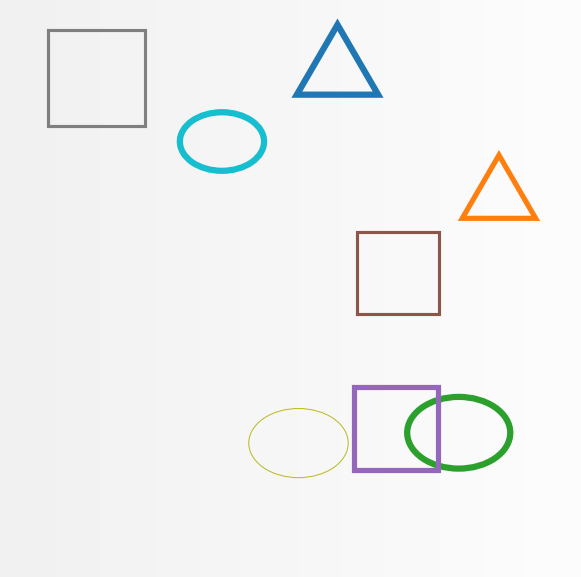[{"shape": "triangle", "thickness": 3, "radius": 0.4, "center": [0.581, 0.876]}, {"shape": "triangle", "thickness": 2.5, "radius": 0.36, "center": [0.858, 0.658]}, {"shape": "oval", "thickness": 3, "radius": 0.44, "center": [0.789, 0.25]}, {"shape": "square", "thickness": 2.5, "radius": 0.36, "center": [0.682, 0.257]}, {"shape": "square", "thickness": 1.5, "radius": 0.35, "center": [0.685, 0.527]}, {"shape": "square", "thickness": 1.5, "radius": 0.42, "center": [0.166, 0.864]}, {"shape": "oval", "thickness": 0.5, "radius": 0.43, "center": [0.514, 0.232]}, {"shape": "oval", "thickness": 3, "radius": 0.36, "center": [0.382, 0.754]}]